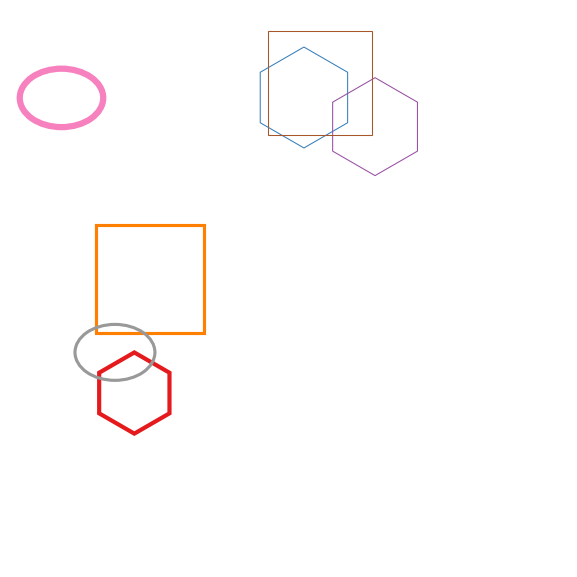[{"shape": "hexagon", "thickness": 2, "radius": 0.35, "center": [0.233, 0.319]}, {"shape": "hexagon", "thickness": 0.5, "radius": 0.44, "center": [0.526, 0.83]}, {"shape": "hexagon", "thickness": 0.5, "radius": 0.42, "center": [0.649, 0.78]}, {"shape": "square", "thickness": 1.5, "radius": 0.47, "center": [0.26, 0.516]}, {"shape": "square", "thickness": 0.5, "radius": 0.45, "center": [0.554, 0.855]}, {"shape": "oval", "thickness": 3, "radius": 0.36, "center": [0.106, 0.83]}, {"shape": "oval", "thickness": 1.5, "radius": 0.35, "center": [0.199, 0.389]}]